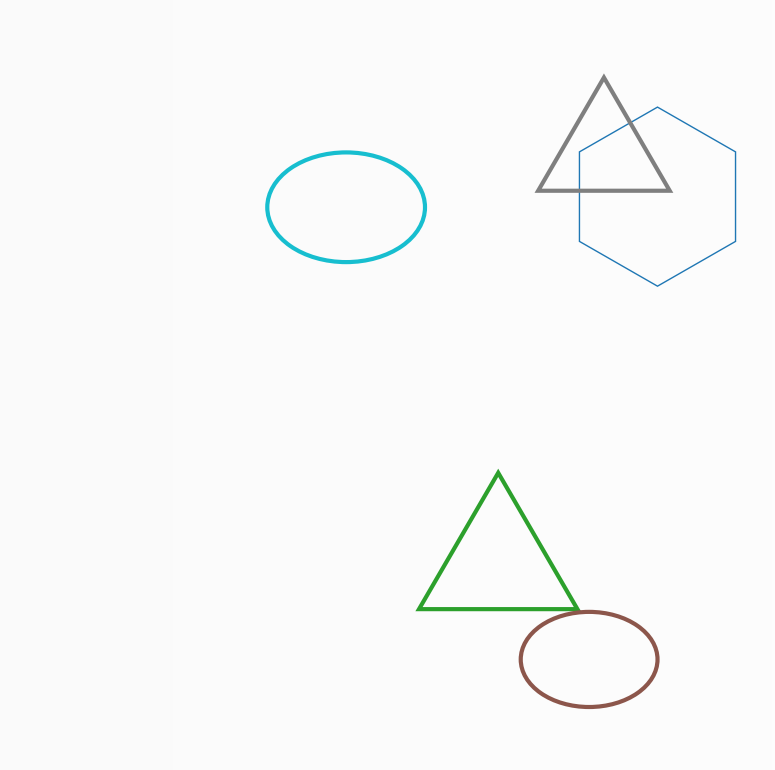[{"shape": "hexagon", "thickness": 0.5, "radius": 0.58, "center": [0.848, 0.745]}, {"shape": "triangle", "thickness": 1.5, "radius": 0.59, "center": [0.643, 0.268]}, {"shape": "oval", "thickness": 1.5, "radius": 0.44, "center": [0.76, 0.144]}, {"shape": "triangle", "thickness": 1.5, "radius": 0.49, "center": [0.779, 0.801]}, {"shape": "oval", "thickness": 1.5, "radius": 0.51, "center": [0.447, 0.731]}]